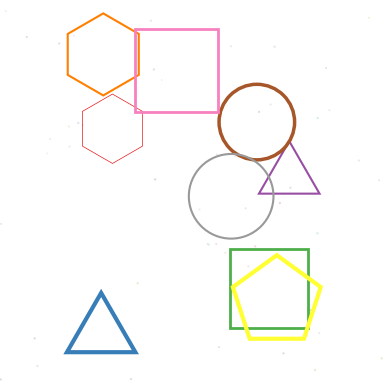[{"shape": "hexagon", "thickness": 0.5, "radius": 0.45, "center": [0.292, 0.666]}, {"shape": "triangle", "thickness": 3, "radius": 0.51, "center": [0.263, 0.137]}, {"shape": "square", "thickness": 2, "radius": 0.51, "center": [0.699, 0.25]}, {"shape": "triangle", "thickness": 1.5, "radius": 0.45, "center": [0.751, 0.542]}, {"shape": "hexagon", "thickness": 1.5, "radius": 0.53, "center": [0.268, 0.859]}, {"shape": "pentagon", "thickness": 3, "radius": 0.6, "center": [0.719, 0.217]}, {"shape": "circle", "thickness": 2.5, "radius": 0.49, "center": [0.667, 0.683]}, {"shape": "square", "thickness": 2, "radius": 0.54, "center": [0.458, 0.816]}, {"shape": "circle", "thickness": 1.5, "radius": 0.55, "center": [0.6, 0.49]}]